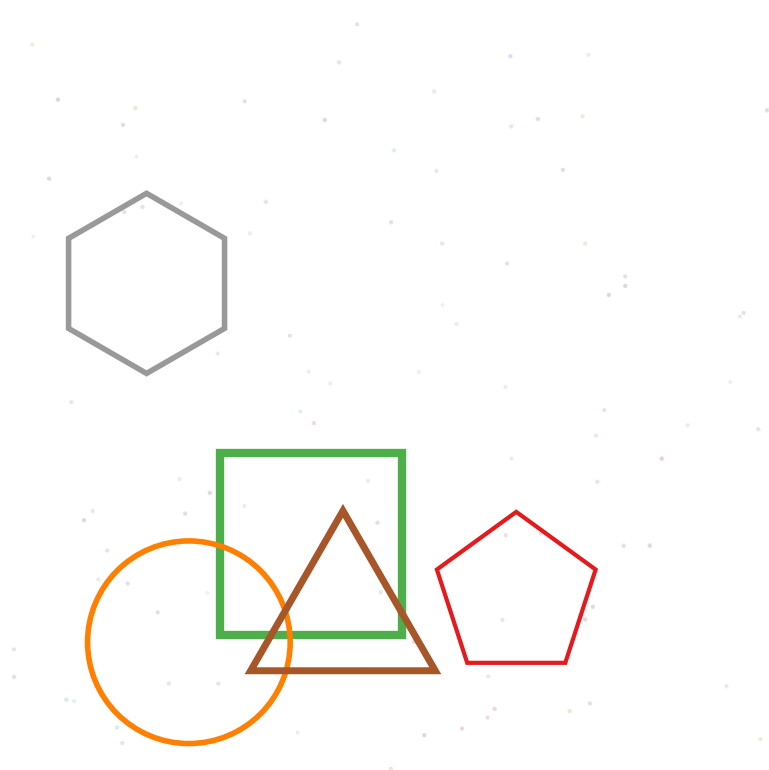[{"shape": "pentagon", "thickness": 1.5, "radius": 0.54, "center": [0.67, 0.227]}, {"shape": "square", "thickness": 3, "radius": 0.59, "center": [0.404, 0.293]}, {"shape": "circle", "thickness": 2, "radius": 0.66, "center": [0.245, 0.166]}, {"shape": "triangle", "thickness": 2.5, "radius": 0.69, "center": [0.445, 0.198]}, {"shape": "hexagon", "thickness": 2, "radius": 0.58, "center": [0.19, 0.632]}]